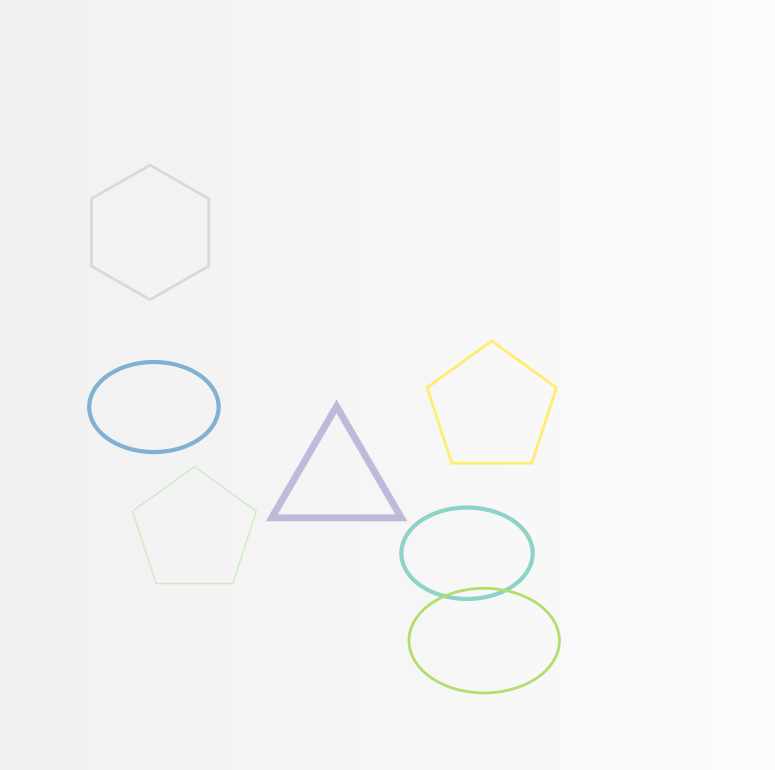[{"shape": "oval", "thickness": 1.5, "radius": 0.42, "center": [0.603, 0.281]}, {"shape": "triangle", "thickness": 2.5, "radius": 0.48, "center": [0.434, 0.376]}, {"shape": "oval", "thickness": 1.5, "radius": 0.42, "center": [0.199, 0.471]}, {"shape": "oval", "thickness": 1, "radius": 0.49, "center": [0.625, 0.168]}, {"shape": "hexagon", "thickness": 1, "radius": 0.44, "center": [0.194, 0.698]}, {"shape": "pentagon", "thickness": 0.5, "radius": 0.42, "center": [0.251, 0.31]}, {"shape": "pentagon", "thickness": 1, "radius": 0.44, "center": [0.635, 0.469]}]